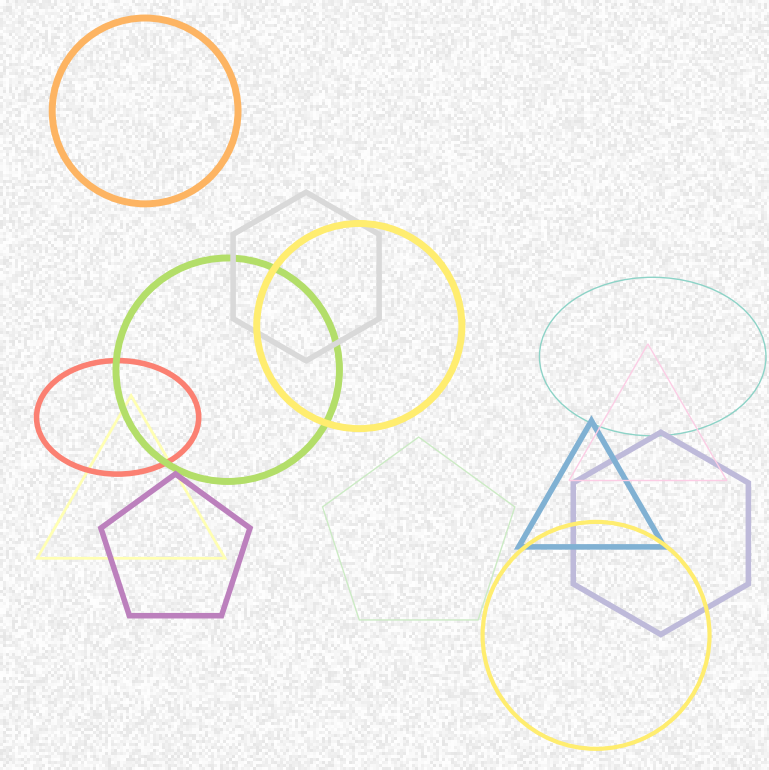[{"shape": "oval", "thickness": 0.5, "radius": 0.74, "center": [0.848, 0.537]}, {"shape": "triangle", "thickness": 1, "radius": 0.7, "center": [0.17, 0.345]}, {"shape": "hexagon", "thickness": 2, "radius": 0.66, "center": [0.858, 0.307]}, {"shape": "oval", "thickness": 2, "radius": 0.53, "center": [0.153, 0.458]}, {"shape": "triangle", "thickness": 2, "radius": 0.55, "center": [0.768, 0.344]}, {"shape": "circle", "thickness": 2.5, "radius": 0.6, "center": [0.188, 0.856]}, {"shape": "circle", "thickness": 2.5, "radius": 0.73, "center": [0.296, 0.52]}, {"shape": "triangle", "thickness": 0.5, "radius": 0.59, "center": [0.841, 0.435]}, {"shape": "hexagon", "thickness": 2, "radius": 0.55, "center": [0.398, 0.641]}, {"shape": "pentagon", "thickness": 2, "radius": 0.51, "center": [0.228, 0.283]}, {"shape": "pentagon", "thickness": 0.5, "radius": 0.66, "center": [0.544, 0.301]}, {"shape": "circle", "thickness": 2.5, "radius": 0.67, "center": [0.467, 0.577]}, {"shape": "circle", "thickness": 1.5, "radius": 0.74, "center": [0.774, 0.175]}]